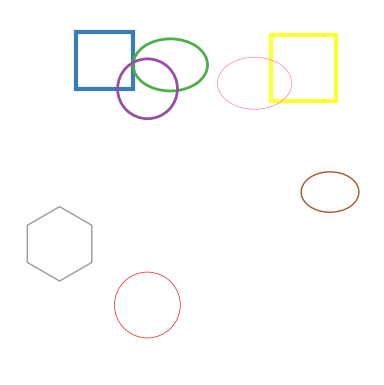[{"shape": "circle", "thickness": 0.5, "radius": 0.43, "center": [0.383, 0.208]}, {"shape": "square", "thickness": 3, "radius": 0.37, "center": [0.272, 0.844]}, {"shape": "oval", "thickness": 2, "radius": 0.48, "center": [0.442, 0.831]}, {"shape": "circle", "thickness": 2, "radius": 0.39, "center": [0.383, 0.769]}, {"shape": "square", "thickness": 3, "radius": 0.43, "center": [0.789, 0.823]}, {"shape": "oval", "thickness": 1, "radius": 0.37, "center": [0.857, 0.501]}, {"shape": "oval", "thickness": 0.5, "radius": 0.48, "center": [0.661, 0.784]}, {"shape": "hexagon", "thickness": 1, "radius": 0.48, "center": [0.155, 0.367]}]